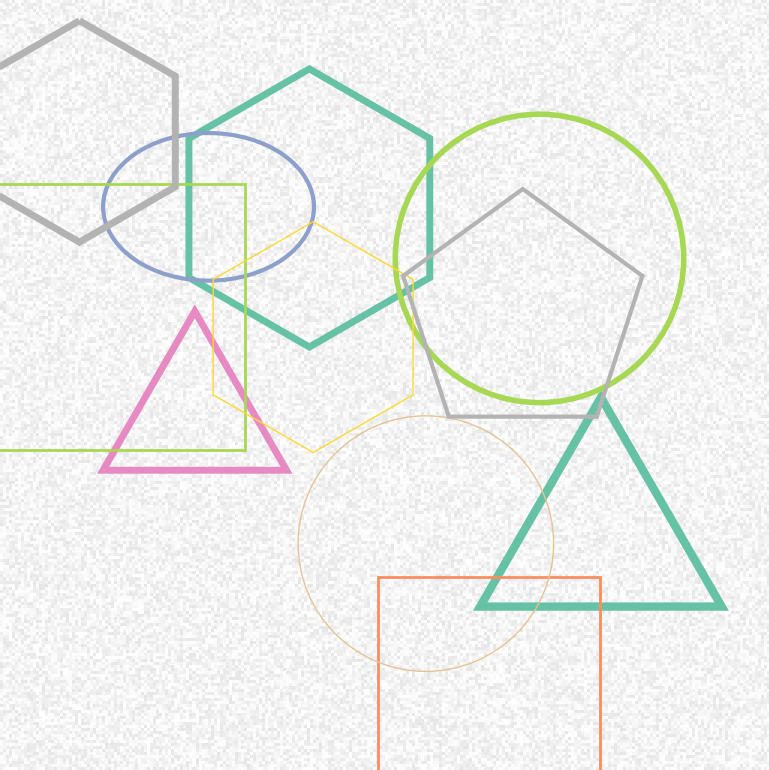[{"shape": "hexagon", "thickness": 2.5, "radius": 0.9, "center": [0.402, 0.73]}, {"shape": "triangle", "thickness": 3, "radius": 0.91, "center": [0.78, 0.303]}, {"shape": "square", "thickness": 1, "radius": 0.72, "center": [0.635, 0.106]}, {"shape": "oval", "thickness": 1.5, "radius": 0.68, "center": [0.271, 0.731]}, {"shape": "triangle", "thickness": 2.5, "radius": 0.69, "center": [0.253, 0.458]}, {"shape": "circle", "thickness": 2, "radius": 0.94, "center": [0.701, 0.664]}, {"shape": "square", "thickness": 1, "radius": 0.86, "center": [0.145, 0.588]}, {"shape": "hexagon", "thickness": 0.5, "radius": 0.75, "center": [0.407, 0.562]}, {"shape": "circle", "thickness": 0.5, "radius": 0.83, "center": [0.553, 0.294]}, {"shape": "hexagon", "thickness": 2.5, "radius": 0.72, "center": [0.103, 0.829]}, {"shape": "pentagon", "thickness": 1.5, "radius": 0.82, "center": [0.679, 0.591]}]